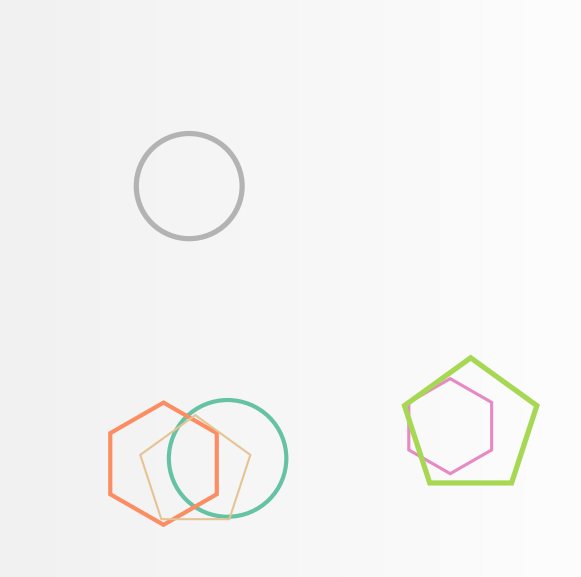[{"shape": "circle", "thickness": 2, "radius": 0.51, "center": [0.392, 0.205]}, {"shape": "hexagon", "thickness": 2, "radius": 0.53, "center": [0.281, 0.196]}, {"shape": "hexagon", "thickness": 1.5, "radius": 0.41, "center": [0.775, 0.261]}, {"shape": "pentagon", "thickness": 2.5, "radius": 0.6, "center": [0.81, 0.26]}, {"shape": "pentagon", "thickness": 1, "radius": 0.5, "center": [0.336, 0.181]}, {"shape": "circle", "thickness": 2.5, "radius": 0.46, "center": [0.326, 0.677]}]